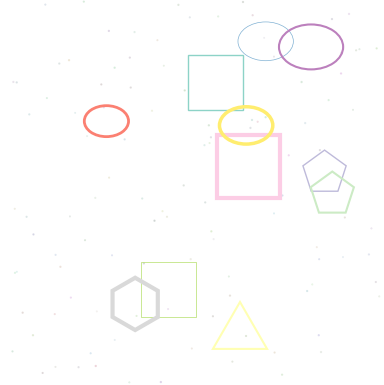[{"shape": "square", "thickness": 1, "radius": 0.36, "center": [0.56, 0.785]}, {"shape": "triangle", "thickness": 1.5, "radius": 0.41, "center": [0.623, 0.134]}, {"shape": "pentagon", "thickness": 1, "radius": 0.3, "center": [0.843, 0.551]}, {"shape": "oval", "thickness": 2, "radius": 0.29, "center": [0.276, 0.685]}, {"shape": "oval", "thickness": 0.5, "radius": 0.36, "center": [0.69, 0.893]}, {"shape": "square", "thickness": 0.5, "radius": 0.35, "center": [0.437, 0.248]}, {"shape": "square", "thickness": 3, "radius": 0.41, "center": [0.646, 0.568]}, {"shape": "hexagon", "thickness": 3, "radius": 0.34, "center": [0.351, 0.211]}, {"shape": "oval", "thickness": 1.5, "radius": 0.42, "center": [0.808, 0.878]}, {"shape": "pentagon", "thickness": 1.5, "radius": 0.29, "center": [0.863, 0.495]}, {"shape": "oval", "thickness": 2.5, "radius": 0.35, "center": [0.639, 0.674]}]